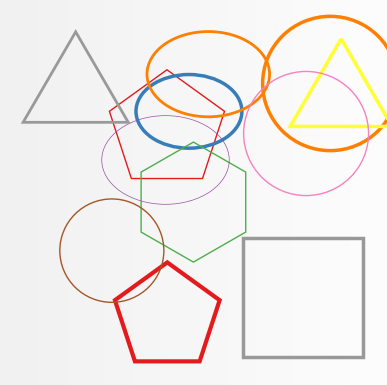[{"shape": "pentagon", "thickness": 3, "radius": 0.71, "center": [0.432, 0.176]}, {"shape": "pentagon", "thickness": 1, "radius": 0.78, "center": [0.431, 0.663]}, {"shape": "oval", "thickness": 2.5, "radius": 0.68, "center": [0.488, 0.711]}, {"shape": "hexagon", "thickness": 1, "radius": 0.78, "center": [0.499, 0.475]}, {"shape": "oval", "thickness": 0.5, "radius": 0.82, "center": [0.427, 0.584]}, {"shape": "oval", "thickness": 2, "radius": 0.79, "center": [0.538, 0.807]}, {"shape": "circle", "thickness": 2.5, "radius": 0.87, "center": [0.852, 0.783]}, {"shape": "triangle", "thickness": 2.5, "radius": 0.76, "center": [0.88, 0.748]}, {"shape": "circle", "thickness": 1, "radius": 0.67, "center": [0.289, 0.349]}, {"shape": "circle", "thickness": 1, "radius": 0.81, "center": [0.79, 0.653]}, {"shape": "triangle", "thickness": 2, "radius": 0.78, "center": [0.195, 0.761]}, {"shape": "square", "thickness": 2.5, "radius": 0.78, "center": [0.782, 0.227]}]